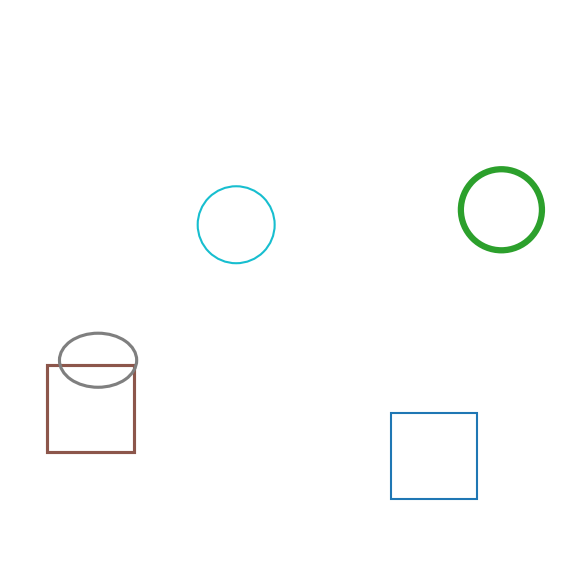[{"shape": "square", "thickness": 1, "radius": 0.37, "center": [0.752, 0.21]}, {"shape": "circle", "thickness": 3, "radius": 0.35, "center": [0.868, 0.636]}, {"shape": "square", "thickness": 1.5, "radius": 0.38, "center": [0.157, 0.292]}, {"shape": "oval", "thickness": 1.5, "radius": 0.33, "center": [0.17, 0.375]}, {"shape": "circle", "thickness": 1, "radius": 0.33, "center": [0.409, 0.61]}]